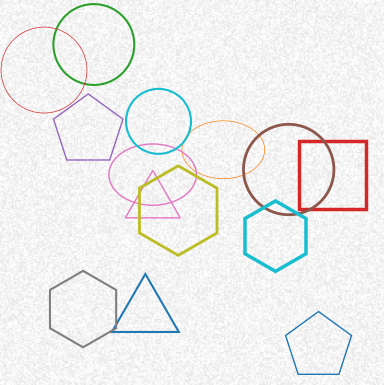[{"shape": "triangle", "thickness": 1.5, "radius": 0.5, "center": [0.378, 0.188]}, {"shape": "pentagon", "thickness": 1, "radius": 0.45, "center": [0.827, 0.101]}, {"shape": "oval", "thickness": 0.5, "radius": 0.54, "center": [0.58, 0.611]}, {"shape": "circle", "thickness": 1.5, "radius": 0.53, "center": [0.244, 0.884]}, {"shape": "circle", "thickness": 0.5, "radius": 0.56, "center": [0.114, 0.818]}, {"shape": "square", "thickness": 2.5, "radius": 0.44, "center": [0.863, 0.545]}, {"shape": "pentagon", "thickness": 1, "radius": 0.47, "center": [0.229, 0.661]}, {"shape": "circle", "thickness": 2, "radius": 0.59, "center": [0.75, 0.56]}, {"shape": "triangle", "thickness": 1, "radius": 0.41, "center": [0.397, 0.475]}, {"shape": "oval", "thickness": 1, "radius": 0.57, "center": [0.397, 0.546]}, {"shape": "hexagon", "thickness": 1.5, "radius": 0.5, "center": [0.216, 0.197]}, {"shape": "hexagon", "thickness": 2, "radius": 0.58, "center": [0.463, 0.453]}, {"shape": "hexagon", "thickness": 2.5, "radius": 0.46, "center": [0.716, 0.387]}, {"shape": "circle", "thickness": 1.5, "radius": 0.42, "center": [0.412, 0.685]}]